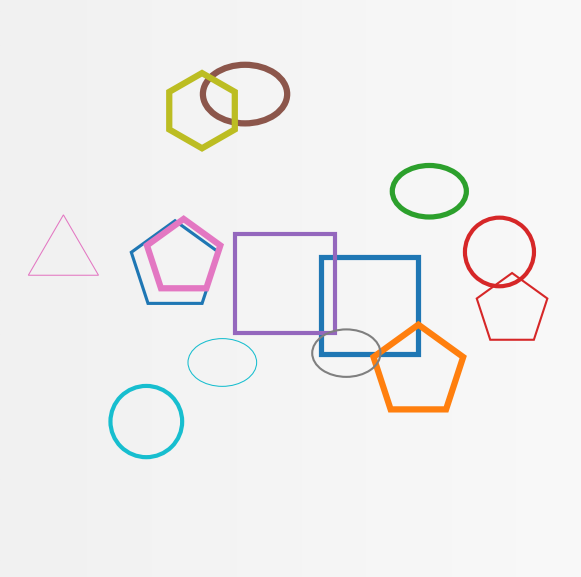[{"shape": "square", "thickness": 2.5, "radius": 0.42, "center": [0.635, 0.47]}, {"shape": "pentagon", "thickness": 1.5, "radius": 0.4, "center": [0.301, 0.538]}, {"shape": "pentagon", "thickness": 3, "radius": 0.41, "center": [0.72, 0.356]}, {"shape": "oval", "thickness": 2.5, "radius": 0.32, "center": [0.739, 0.668]}, {"shape": "circle", "thickness": 2, "radius": 0.3, "center": [0.859, 0.563]}, {"shape": "pentagon", "thickness": 1, "radius": 0.32, "center": [0.881, 0.462]}, {"shape": "square", "thickness": 2, "radius": 0.43, "center": [0.49, 0.508]}, {"shape": "oval", "thickness": 3, "radius": 0.36, "center": [0.422, 0.836]}, {"shape": "pentagon", "thickness": 3, "radius": 0.33, "center": [0.316, 0.554]}, {"shape": "triangle", "thickness": 0.5, "radius": 0.35, "center": [0.109, 0.557]}, {"shape": "oval", "thickness": 1, "radius": 0.29, "center": [0.596, 0.388]}, {"shape": "hexagon", "thickness": 3, "radius": 0.33, "center": [0.348, 0.807]}, {"shape": "circle", "thickness": 2, "radius": 0.31, "center": [0.252, 0.269]}, {"shape": "oval", "thickness": 0.5, "radius": 0.3, "center": [0.382, 0.371]}]